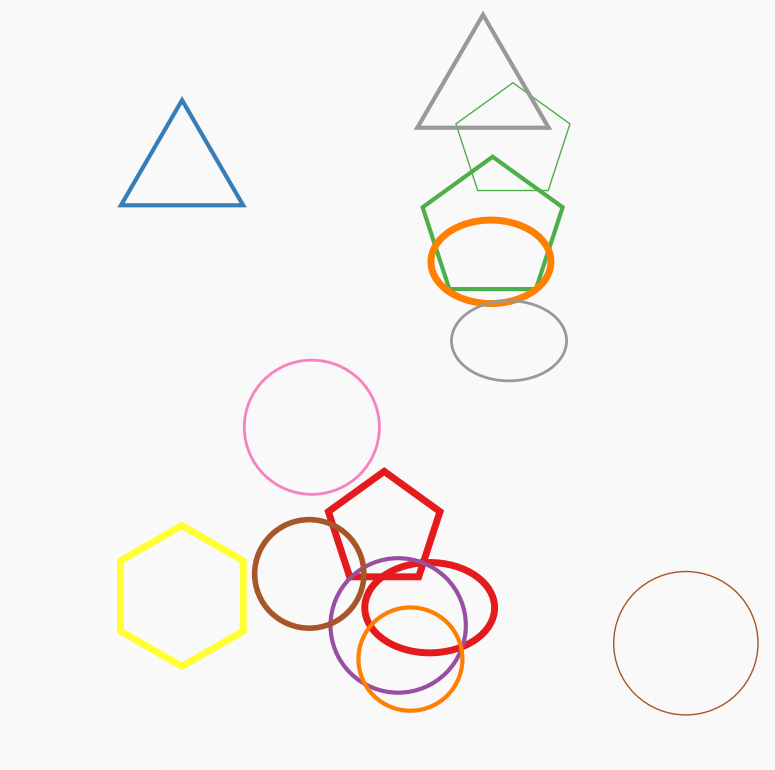[{"shape": "pentagon", "thickness": 2.5, "radius": 0.38, "center": [0.496, 0.312]}, {"shape": "oval", "thickness": 2.5, "radius": 0.42, "center": [0.554, 0.211]}, {"shape": "triangle", "thickness": 1.5, "radius": 0.46, "center": [0.235, 0.779]}, {"shape": "pentagon", "thickness": 0.5, "radius": 0.39, "center": [0.662, 0.815]}, {"shape": "pentagon", "thickness": 1.5, "radius": 0.48, "center": [0.636, 0.701]}, {"shape": "circle", "thickness": 1.5, "radius": 0.44, "center": [0.514, 0.188]}, {"shape": "oval", "thickness": 2.5, "radius": 0.39, "center": [0.633, 0.66]}, {"shape": "circle", "thickness": 1.5, "radius": 0.34, "center": [0.53, 0.144]}, {"shape": "hexagon", "thickness": 2.5, "radius": 0.46, "center": [0.235, 0.226]}, {"shape": "circle", "thickness": 0.5, "radius": 0.47, "center": [0.885, 0.165]}, {"shape": "circle", "thickness": 2, "radius": 0.35, "center": [0.399, 0.255]}, {"shape": "circle", "thickness": 1, "radius": 0.44, "center": [0.402, 0.445]}, {"shape": "triangle", "thickness": 1.5, "radius": 0.49, "center": [0.623, 0.883]}, {"shape": "oval", "thickness": 1, "radius": 0.37, "center": [0.657, 0.557]}]